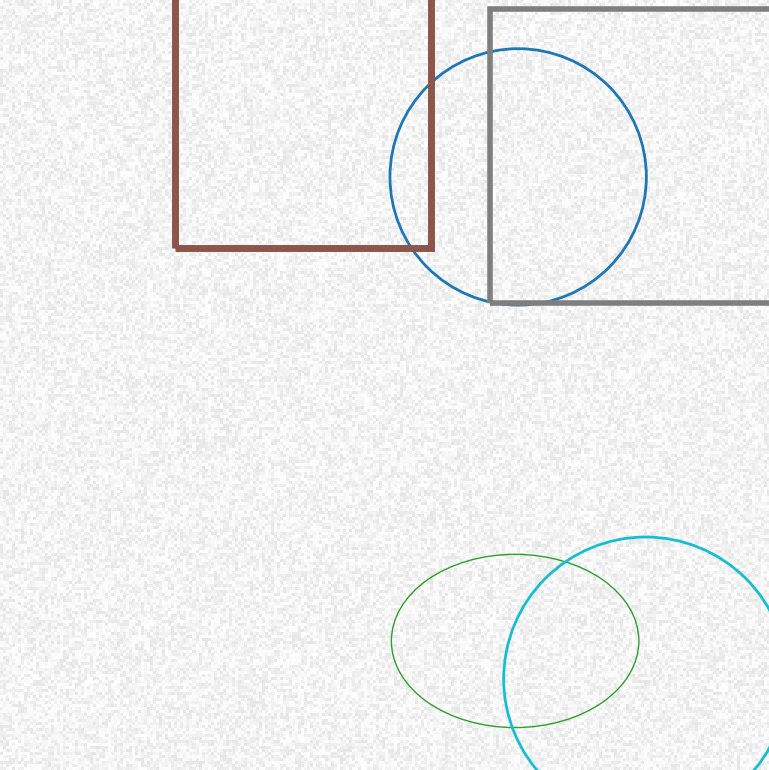[{"shape": "circle", "thickness": 1, "radius": 0.83, "center": [0.673, 0.77]}, {"shape": "oval", "thickness": 0.5, "radius": 0.8, "center": [0.669, 0.168]}, {"shape": "square", "thickness": 2.5, "radius": 0.83, "center": [0.393, 0.843]}, {"shape": "square", "thickness": 2, "radius": 0.95, "center": [0.827, 0.797]}, {"shape": "circle", "thickness": 1, "radius": 0.92, "center": [0.838, 0.118]}]